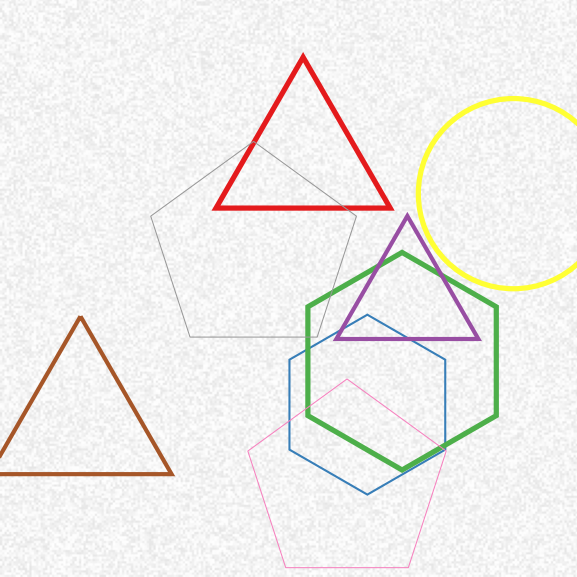[{"shape": "triangle", "thickness": 2.5, "radius": 0.87, "center": [0.525, 0.726]}, {"shape": "hexagon", "thickness": 1, "radius": 0.78, "center": [0.636, 0.298]}, {"shape": "hexagon", "thickness": 2.5, "radius": 0.94, "center": [0.696, 0.374]}, {"shape": "triangle", "thickness": 2, "radius": 0.71, "center": [0.705, 0.483]}, {"shape": "circle", "thickness": 2.5, "radius": 0.82, "center": [0.889, 0.664]}, {"shape": "triangle", "thickness": 2, "radius": 0.91, "center": [0.139, 0.269]}, {"shape": "pentagon", "thickness": 0.5, "radius": 0.9, "center": [0.601, 0.162]}, {"shape": "pentagon", "thickness": 0.5, "radius": 0.94, "center": [0.439, 0.567]}]